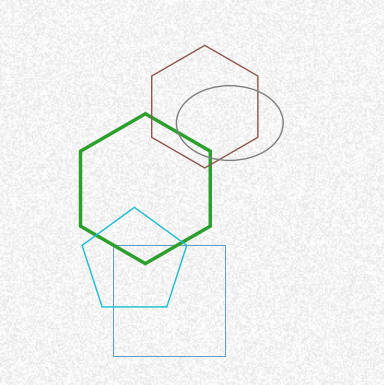[{"shape": "square", "thickness": 0.5, "radius": 0.73, "center": [0.438, 0.219]}, {"shape": "hexagon", "thickness": 2.5, "radius": 0.97, "center": [0.378, 0.51]}, {"shape": "hexagon", "thickness": 1, "radius": 0.8, "center": [0.532, 0.723]}, {"shape": "oval", "thickness": 1, "radius": 0.69, "center": [0.597, 0.68]}, {"shape": "pentagon", "thickness": 1, "radius": 0.71, "center": [0.349, 0.318]}]